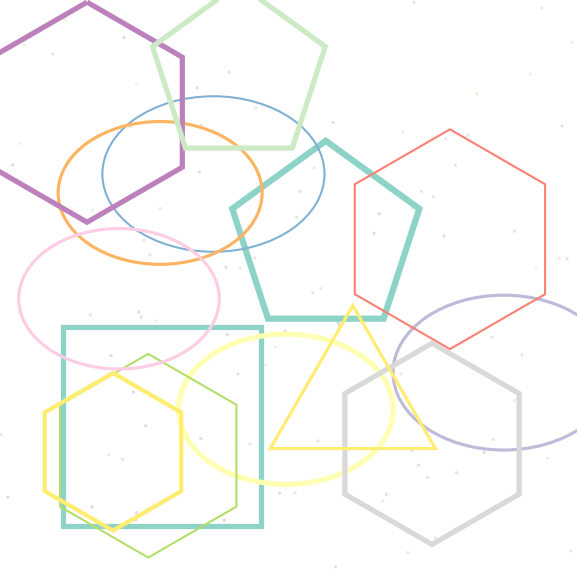[{"shape": "pentagon", "thickness": 3, "radius": 0.85, "center": [0.564, 0.585]}, {"shape": "square", "thickness": 2.5, "radius": 0.86, "center": [0.28, 0.261]}, {"shape": "oval", "thickness": 2.5, "radius": 0.93, "center": [0.495, 0.291]}, {"shape": "oval", "thickness": 1.5, "radius": 0.96, "center": [0.872, 0.354]}, {"shape": "hexagon", "thickness": 1, "radius": 0.95, "center": [0.779, 0.585]}, {"shape": "oval", "thickness": 1, "radius": 0.96, "center": [0.37, 0.698]}, {"shape": "oval", "thickness": 1.5, "radius": 0.88, "center": [0.277, 0.665]}, {"shape": "hexagon", "thickness": 1, "radius": 0.88, "center": [0.257, 0.21]}, {"shape": "oval", "thickness": 1.5, "radius": 0.87, "center": [0.206, 0.482]}, {"shape": "hexagon", "thickness": 2.5, "radius": 0.87, "center": [0.748, 0.231]}, {"shape": "hexagon", "thickness": 2.5, "radius": 0.95, "center": [0.151, 0.805]}, {"shape": "pentagon", "thickness": 2.5, "radius": 0.79, "center": [0.414, 0.87]}, {"shape": "hexagon", "thickness": 2, "radius": 0.68, "center": [0.196, 0.217]}, {"shape": "triangle", "thickness": 1.5, "radius": 0.83, "center": [0.611, 0.305]}]